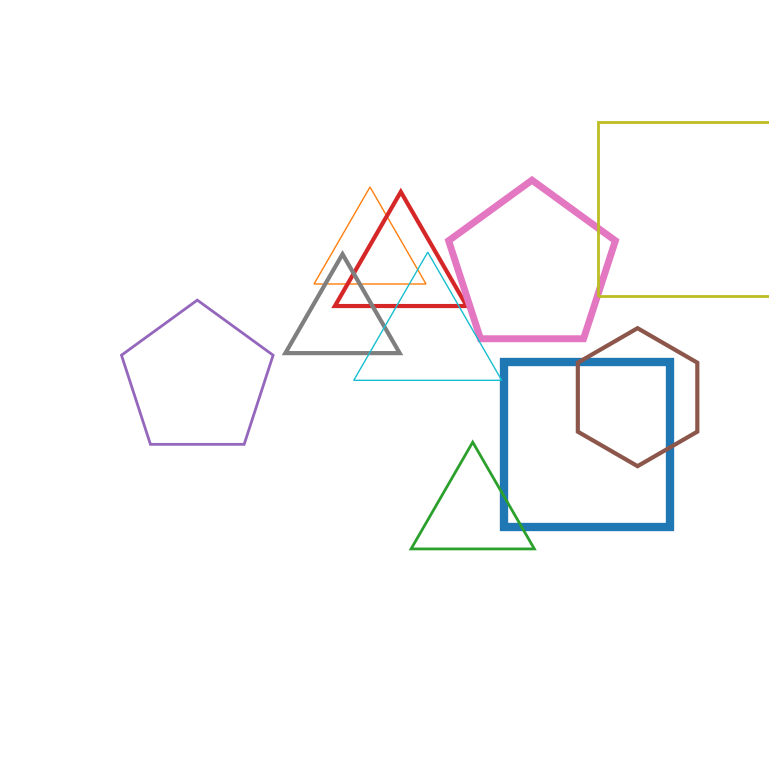[{"shape": "square", "thickness": 3, "radius": 0.54, "center": [0.762, 0.423]}, {"shape": "triangle", "thickness": 0.5, "radius": 0.42, "center": [0.481, 0.673]}, {"shape": "triangle", "thickness": 1, "radius": 0.46, "center": [0.614, 0.333]}, {"shape": "triangle", "thickness": 1.5, "radius": 0.49, "center": [0.521, 0.652]}, {"shape": "pentagon", "thickness": 1, "radius": 0.52, "center": [0.256, 0.507]}, {"shape": "hexagon", "thickness": 1.5, "radius": 0.45, "center": [0.828, 0.484]}, {"shape": "pentagon", "thickness": 2.5, "radius": 0.57, "center": [0.691, 0.652]}, {"shape": "triangle", "thickness": 1.5, "radius": 0.43, "center": [0.445, 0.584]}, {"shape": "square", "thickness": 1, "radius": 0.57, "center": [0.89, 0.729]}, {"shape": "triangle", "thickness": 0.5, "radius": 0.55, "center": [0.556, 0.562]}]